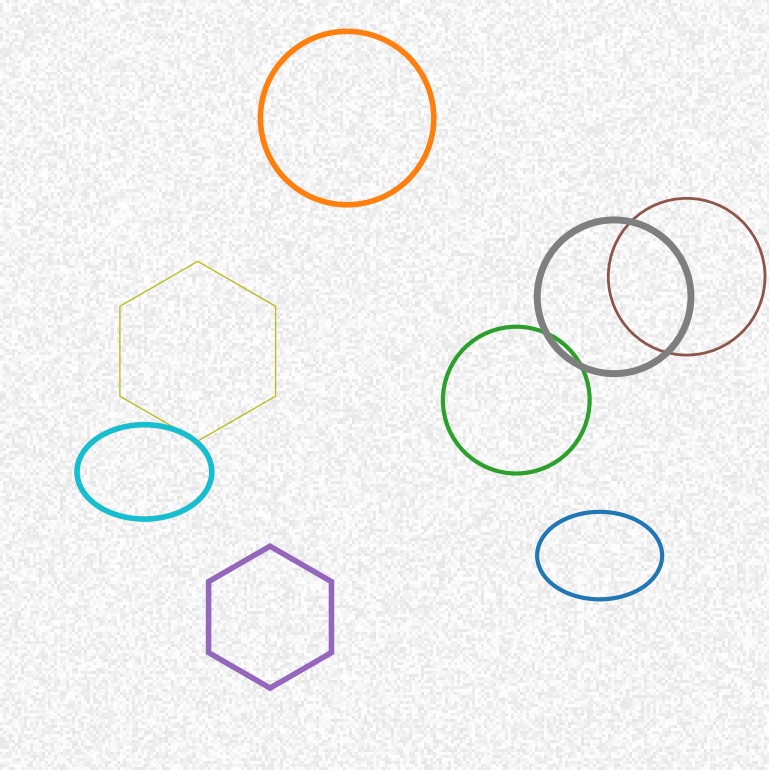[{"shape": "oval", "thickness": 1.5, "radius": 0.41, "center": [0.779, 0.278]}, {"shape": "circle", "thickness": 2, "radius": 0.56, "center": [0.451, 0.847]}, {"shape": "circle", "thickness": 1.5, "radius": 0.48, "center": [0.67, 0.48]}, {"shape": "hexagon", "thickness": 2, "radius": 0.46, "center": [0.351, 0.199]}, {"shape": "circle", "thickness": 1, "radius": 0.51, "center": [0.892, 0.641]}, {"shape": "circle", "thickness": 2.5, "radius": 0.5, "center": [0.798, 0.615]}, {"shape": "hexagon", "thickness": 0.5, "radius": 0.58, "center": [0.257, 0.544]}, {"shape": "oval", "thickness": 2, "radius": 0.44, "center": [0.188, 0.387]}]